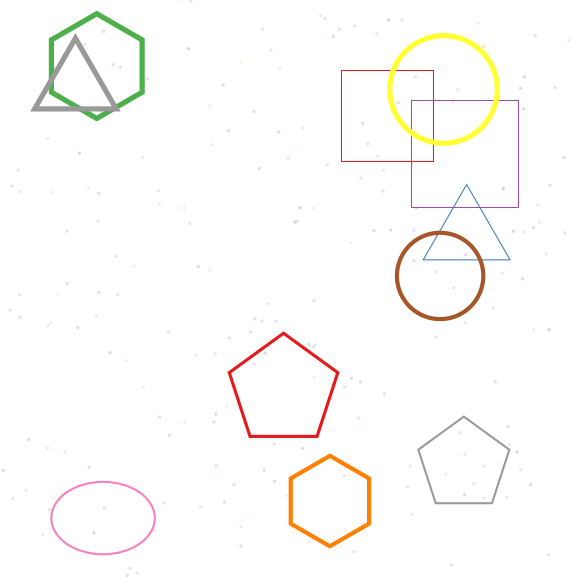[{"shape": "pentagon", "thickness": 1.5, "radius": 0.49, "center": [0.491, 0.323]}, {"shape": "square", "thickness": 0.5, "radius": 0.4, "center": [0.67, 0.799]}, {"shape": "triangle", "thickness": 0.5, "radius": 0.43, "center": [0.808, 0.593]}, {"shape": "hexagon", "thickness": 2.5, "radius": 0.45, "center": [0.168, 0.885]}, {"shape": "square", "thickness": 0.5, "radius": 0.46, "center": [0.804, 0.733]}, {"shape": "hexagon", "thickness": 2, "radius": 0.39, "center": [0.571, 0.132]}, {"shape": "circle", "thickness": 2.5, "radius": 0.47, "center": [0.768, 0.844]}, {"shape": "circle", "thickness": 2, "radius": 0.37, "center": [0.762, 0.521]}, {"shape": "oval", "thickness": 1, "radius": 0.45, "center": [0.178, 0.102]}, {"shape": "triangle", "thickness": 2.5, "radius": 0.41, "center": [0.131, 0.851]}, {"shape": "pentagon", "thickness": 1, "radius": 0.41, "center": [0.803, 0.195]}]